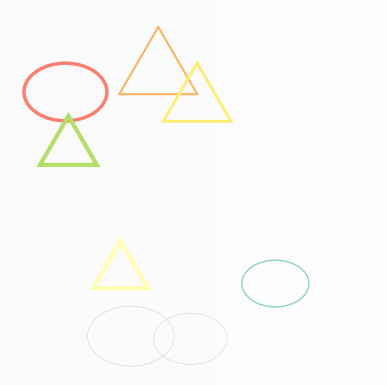[{"shape": "oval", "thickness": 1, "radius": 0.43, "center": [0.711, 0.264]}, {"shape": "triangle", "thickness": 3, "radius": 0.41, "center": [0.311, 0.292]}, {"shape": "oval", "thickness": 2.5, "radius": 0.53, "center": [0.169, 0.761]}, {"shape": "triangle", "thickness": 1.5, "radius": 0.58, "center": [0.408, 0.813]}, {"shape": "triangle", "thickness": 3, "radius": 0.42, "center": [0.177, 0.614]}, {"shape": "oval", "thickness": 0.5, "radius": 0.56, "center": [0.337, 0.127]}, {"shape": "oval", "thickness": 0.5, "radius": 0.47, "center": [0.491, 0.12]}, {"shape": "triangle", "thickness": 2, "radius": 0.5, "center": [0.509, 0.736]}]